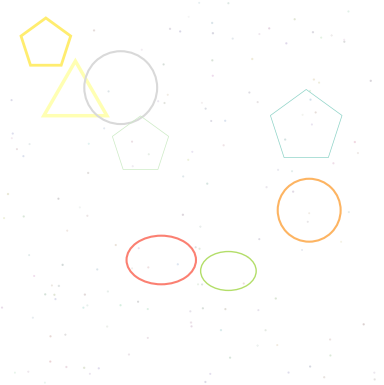[{"shape": "pentagon", "thickness": 0.5, "radius": 0.49, "center": [0.795, 0.67]}, {"shape": "triangle", "thickness": 2.5, "radius": 0.47, "center": [0.196, 0.747]}, {"shape": "oval", "thickness": 1.5, "radius": 0.45, "center": [0.419, 0.325]}, {"shape": "circle", "thickness": 1.5, "radius": 0.41, "center": [0.803, 0.454]}, {"shape": "oval", "thickness": 1, "radius": 0.36, "center": [0.593, 0.296]}, {"shape": "circle", "thickness": 1.5, "radius": 0.47, "center": [0.314, 0.772]}, {"shape": "pentagon", "thickness": 0.5, "radius": 0.38, "center": [0.365, 0.622]}, {"shape": "pentagon", "thickness": 2, "radius": 0.34, "center": [0.119, 0.885]}]